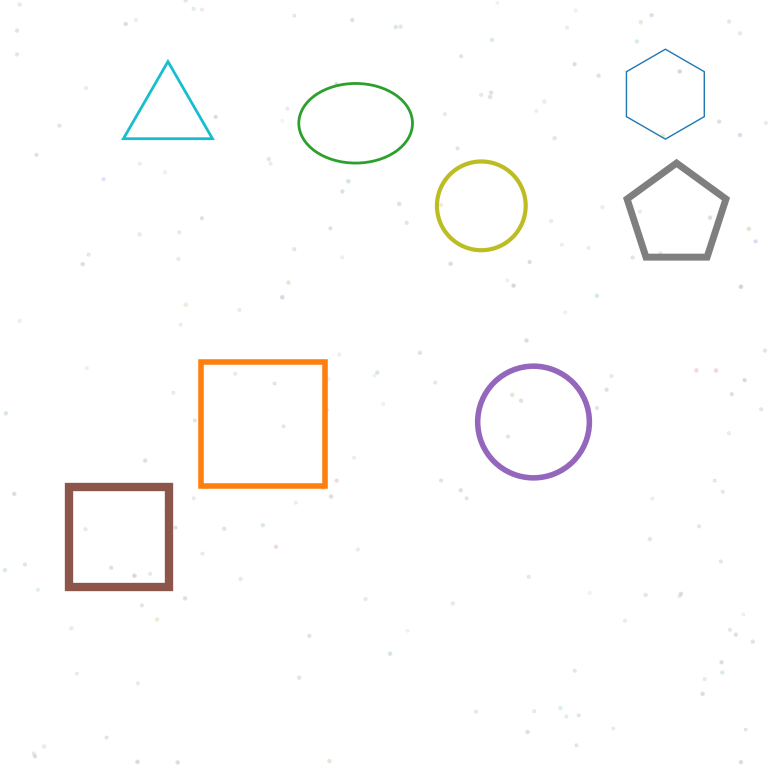[{"shape": "hexagon", "thickness": 0.5, "radius": 0.29, "center": [0.864, 0.878]}, {"shape": "square", "thickness": 2, "radius": 0.4, "center": [0.341, 0.449]}, {"shape": "oval", "thickness": 1, "radius": 0.37, "center": [0.462, 0.84]}, {"shape": "circle", "thickness": 2, "radius": 0.36, "center": [0.693, 0.452]}, {"shape": "square", "thickness": 3, "radius": 0.32, "center": [0.155, 0.303]}, {"shape": "pentagon", "thickness": 2.5, "radius": 0.34, "center": [0.879, 0.721]}, {"shape": "circle", "thickness": 1.5, "radius": 0.29, "center": [0.625, 0.733]}, {"shape": "triangle", "thickness": 1, "radius": 0.33, "center": [0.218, 0.853]}]